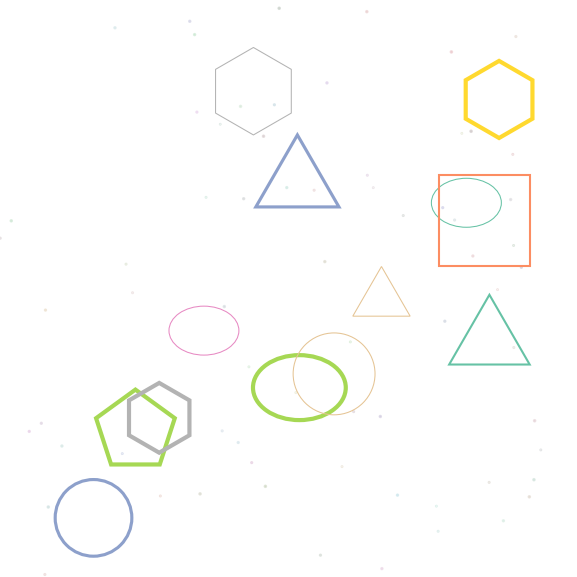[{"shape": "oval", "thickness": 0.5, "radius": 0.3, "center": [0.808, 0.648]}, {"shape": "triangle", "thickness": 1, "radius": 0.4, "center": [0.847, 0.408]}, {"shape": "square", "thickness": 1, "radius": 0.39, "center": [0.839, 0.617]}, {"shape": "circle", "thickness": 1.5, "radius": 0.33, "center": [0.162, 0.102]}, {"shape": "triangle", "thickness": 1.5, "radius": 0.42, "center": [0.515, 0.682]}, {"shape": "oval", "thickness": 0.5, "radius": 0.3, "center": [0.353, 0.427]}, {"shape": "pentagon", "thickness": 2, "radius": 0.36, "center": [0.235, 0.253]}, {"shape": "oval", "thickness": 2, "radius": 0.4, "center": [0.518, 0.328]}, {"shape": "hexagon", "thickness": 2, "radius": 0.33, "center": [0.864, 0.827]}, {"shape": "circle", "thickness": 0.5, "radius": 0.35, "center": [0.578, 0.352]}, {"shape": "triangle", "thickness": 0.5, "radius": 0.29, "center": [0.661, 0.48]}, {"shape": "hexagon", "thickness": 2, "radius": 0.3, "center": [0.276, 0.276]}, {"shape": "hexagon", "thickness": 0.5, "radius": 0.38, "center": [0.439, 0.841]}]